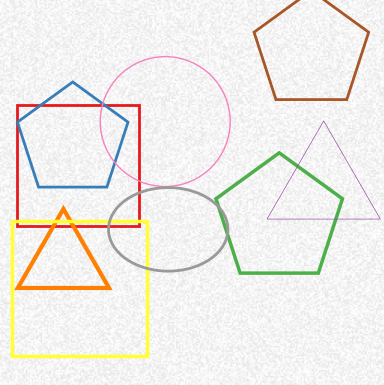[{"shape": "square", "thickness": 2, "radius": 0.79, "center": [0.203, 0.57]}, {"shape": "pentagon", "thickness": 2, "radius": 0.75, "center": [0.189, 0.636]}, {"shape": "pentagon", "thickness": 2.5, "radius": 0.86, "center": [0.725, 0.43]}, {"shape": "triangle", "thickness": 0.5, "radius": 0.85, "center": [0.841, 0.516]}, {"shape": "triangle", "thickness": 3, "radius": 0.68, "center": [0.165, 0.32]}, {"shape": "square", "thickness": 2.5, "radius": 0.88, "center": [0.206, 0.251]}, {"shape": "pentagon", "thickness": 2, "radius": 0.78, "center": [0.809, 0.868]}, {"shape": "circle", "thickness": 1, "radius": 0.84, "center": [0.429, 0.684]}, {"shape": "oval", "thickness": 2, "radius": 0.78, "center": [0.437, 0.404]}]